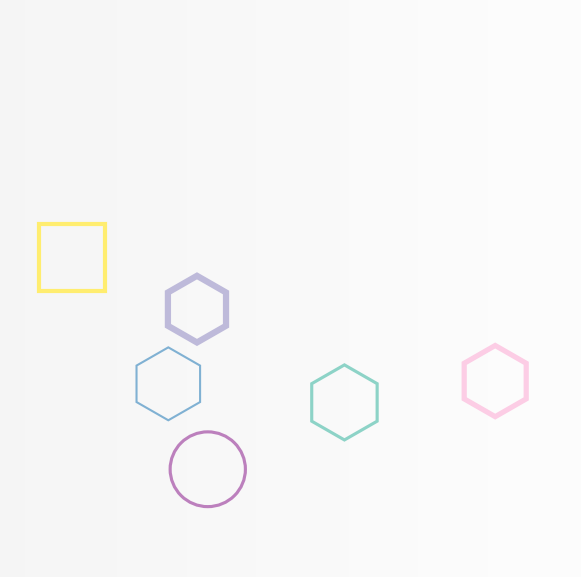[{"shape": "hexagon", "thickness": 1.5, "radius": 0.32, "center": [0.593, 0.302]}, {"shape": "hexagon", "thickness": 3, "radius": 0.29, "center": [0.339, 0.464]}, {"shape": "hexagon", "thickness": 1, "radius": 0.32, "center": [0.29, 0.335]}, {"shape": "hexagon", "thickness": 2.5, "radius": 0.31, "center": [0.852, 0.339]}, {"shape": "circle", "thickness": 1.5, "radius": 0.32, "center": [0.357, 0.187]}, {"shape": "square", "thickness": 2, "radius": 0.29, "center": [0.124, 0.553]}]